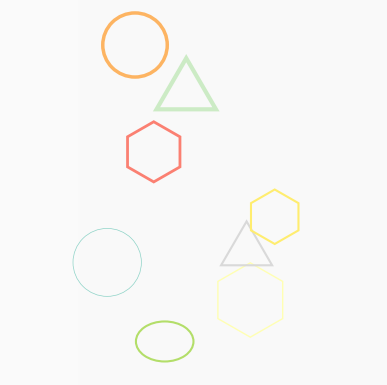[{"shape": "circle", "thickness": 0.5, "radius": 0.44, "center": [0.277, 0.318]}, {"shape": "hexagon", "thickness": 1, "radius": 0.48, "center": [0.646, 0.221]}, {"shape": "hexagon", "thickness": 2, "radius": 0.39, "center": [0.397, 0.606]}, {"shape": "circle", "thickness": 2.5, "radius": 0.42, "center": [0.348, 0.883]}, {"shape": "oval", "thickness": 1.5, "radius": 0.37, "center": [0.425, 0.113]}, {"shape": "triangle", "thickness": 1.5, "radius": 0.38, "center": [0.636, 0.349]}, {"shape": "triangle", "thickness": 3, "radius": 0.44, "center": [0.481, 0.76]}, {"shape": "hexagon", "thickness": 1.5, "radius": 0.35, "center": [0.709, 0.437]}]